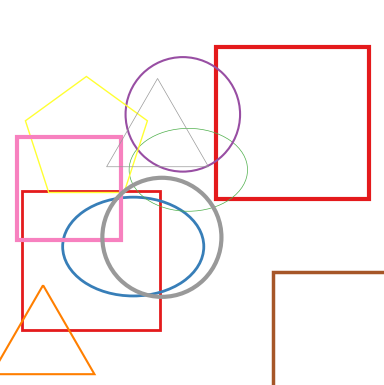[{"shape": "square", "thickness": 2, "radius": 0.9, "center": [0.236, 0.323]}, {"shape": "square", "thickness": 3, "radius": 0.99, "center": [0.759, 0.68]}, {"shape": "oval", "thickness": 2, "radius": 0.92, "center": [0.346, 0.36]}, {"shape": "oval", "thickness": 0.5, "radius": 0.77, "center": [0.489, 0.559]}, {"shape": "circle", "thickness": 1.5, "radius": 0.74, "center": [0.475, 0.703]}, {"shape": "triangle", "thickness": 1.5, "radius": 0.77, "center": [0.112, 0.105]}, {"shape": "pentagon", "thickness": 1, "radius": 0.83, "center": [0.224, 0.635]}, {"shape": "square", "thickness": 2.5, "radius": 0.83, "center": [0.874, 0.129]}, {"shape": "square", "thickness": 3, "radius": 0.68, "center": [0.179, 0.51]}, {"shape": "triangle", "thickness": 0.5, "radius": 0.76, "center": [0.409, 0.643]}, {"shape": "circle", "thickness": 3, "radius": 0.77, "center": [0.421, 0.384]}]